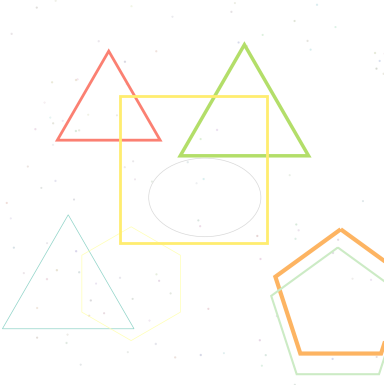[{"shape": "triangle", "thickness": 0.5, "radius": 0.99, "center": [0.177, 0.245]}, {"shape": "hexagon", "thickness": 0.5, "radius": 0.74, "center": [0.341, 0.263]}, {"shape": "triangle", "thickness": 2, "radius": 0.77, "center": [0.282, 0.713]}, {"shape": "pentagon", "thickness": 3, "radius": 0.89, "center": [0.885, 0.226]}, {"shape": "triangle", "thickness": 2.5, "radius": 0.96, "center": [0.635, 0.692]}, {"shape": "oval", "thickness": 0.5, "radius": 0.73, "center": [0.532, 0.487]}, {"shape": "pentagon", "thickness": 1.5, "radius": 0.91, "center": [0.878, 0.175]}, {"shape": "square", "thickness": 2, "radius": 0.96, "center": [0.502, 0.56]}]